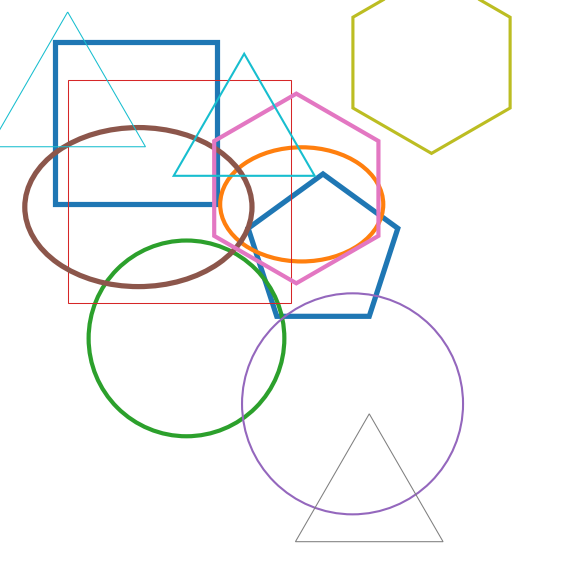[{"shape": "pentagon", "thickness": 2.5, "radius": 0.68, "center": [0.559, 0.562]}, {"shape": "square", "thickness": 2.5, "radius": 0.7, "center": [0.235, 0.786]}, {"shape": "oval", "thickness": 2, "radius": 0.71, "center": [0.522, 0.645]}, {"shape": "circle", "thickness": 2, "radius": 0.85, "center": [0.323, 0.413]}, {"shape": "square", "thickness": 0.5, "radius": 0.97, "center": [0.31, 0.667]}, {"shape": "circle", "thickness": 1, "radius": 0.96, "center": [0.61, 0.3]}, {"shape": "oval", "thickness": 2.5, "radius": 0.98, "center": [0.24, 0.641]}, {"shape": "hexagon", "thickness": 2, "radius": 0.82, "center": [0.513, 0.673]}, {"shape": "triangle", "thickness": 0.5, "radius": 0.74, "center": [0.639, 0.135]}, {"shape": "hexagon", "thickness": 1.5, "radius": 0.79, "center": [0.747, 0.891]}, {"shape": "triangle", "thickness": 0.5, "radius": 0.78, "center": [0.117, 0.823]}, {"shape": "triangle", "thickness": 1, "radius": 0.7, "center": [0.423, 0.765]}]